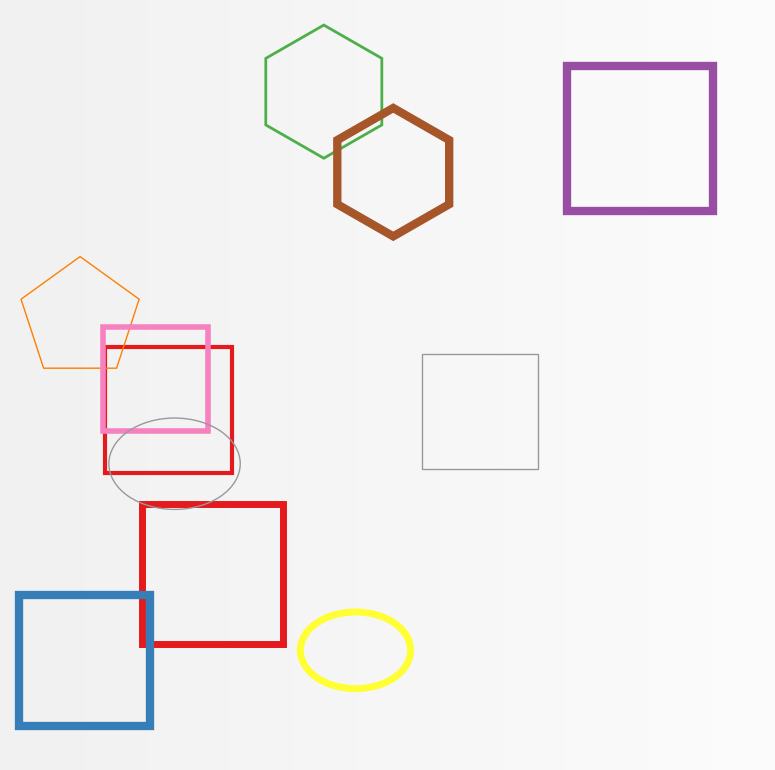[{"shape": "square", "thickness": 1.5, "radius": 0.41, "center": [0.217, 0.468]}, {"shape": "square", "thickness": 2.5, "radius": 0.45, "center": [0.274, 0.255]}, {"shape": "square", "thickness": 3, "radius": 0.42, "center": [0.109, 0.142]}, {"shape": "hexagon", "thickness": 1, "radius": 0.43, "center": [0.418, 0.881]}, {"shape": "square", "thickness": 3, "radius": 0.47, "center": [0.826, 0.82]}, {"shape": "pentagon", "thickness": 0.5, "radius": 0.4, "center": [0.103, 0.587]}, {"shape": "oval", "thickness": 2.5, "radius": 0.36, "center": [0.459, 0.155]}, {"shape": "hexagon", "thickness": 3, "radius": 0.42, "center": [0.507, 0.776]}, {"shape": "square", "thickness": 2, "radius": 0.34, "center": [0.201, 0.508]}, {"shape": "oval", "thickness": 0.5, "radius": 0.42, "center": [0.225, 0.398]}, {"shape": "square", "thickness": 0.5, "radius": 0.37, "center": [0.619, 0.466]}]